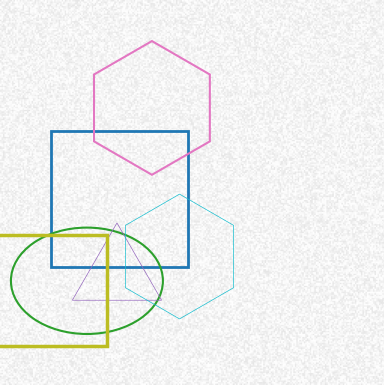[{"shape": "square", "thickness": 2, "radius": 0.88, "center": [0.31, 0.482]}, {"shape": "oval", "thickness": 1.5, "radius": 0.99, "center": [0.226, 0.271]}, {"shape": "triangle", "thickness": 0.5, "radius": 0.67, "center": [0.304, 0.287]}, {"shape": "hexagon", "thickness": 1.5, "radius": 0.87, "center": [0.395, 0.72]}, {"shape": "square", "thickness": 2.5, "radius": 0.72, "center": [0.134, 0.246]}, {"shape": "hexagon", "thickness": 0.5, "radius": 0.81, "center": [0.466, 0.334]}]